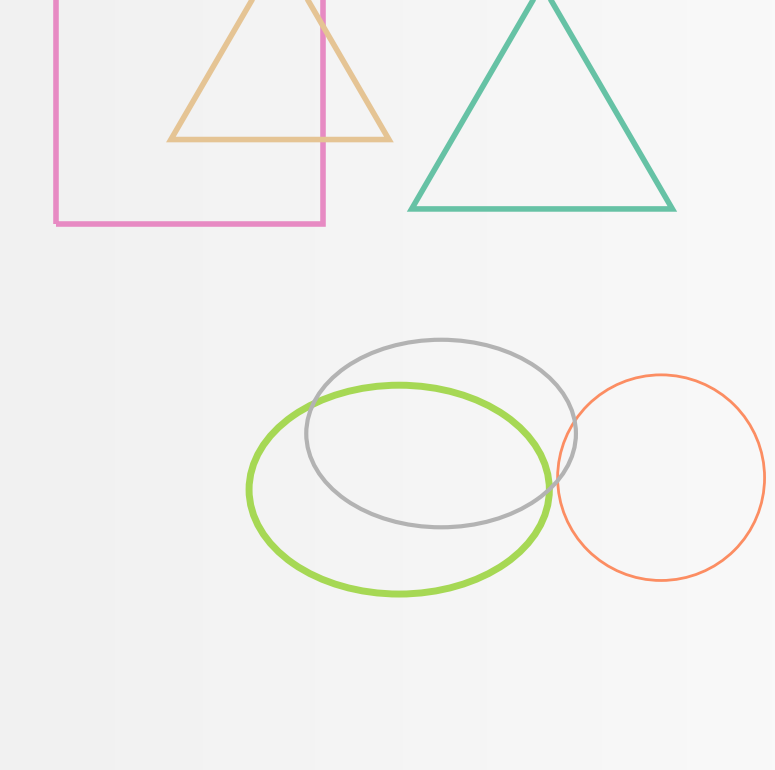[{"shape": "triangle", "thickness": 2, "radius": 0.97, "center": [0.699, 0.826]}, {"shape": "circle", "thickness": 1, "radius": 0.67, "center": [0.853, 0.38]}, {"shape": "square", "thickness": 2, "radius": 0.86, "center": [0.244, 0.881]}, {"shape": "oval", "thickness": 2.5, "radius": 0.97, "center": [0.515, 0.364]}, {"shape": "triangle", "thickness": 2, "radius": 0.81, "center": [0.361, 0.9]}, {"shape": "oval", "thickness": 1.5, "radius": 0.87, "center": [0.569, 0.437]}]